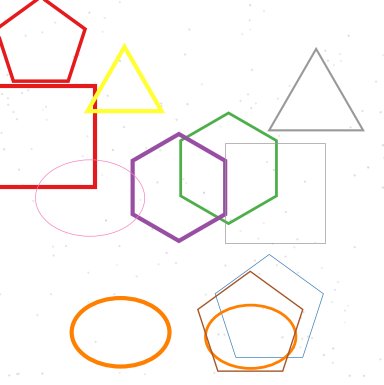[{"shape": "pentagon", "thickness": 2.5, "radius": 0.61, "center": [0.106, 0.887]}, {"shape": "square", "thickness": 3, "radius": 0.66, "center": [0.116, 0.645]}, {"shape": "pentagon", "thickness": 0.5, "radius": 0.74, "center": [0.699, 0.191]}, {"shape": "hexagon", "thickness": 2, "radius": 0.72, "center": [0.594, 0.563]}, {"shape": "hexagon", "thickness": 3, "radius": 0.69, "center": [0.465, 0.513]}, {"shape": "oval", "thickness": 3, "radius": 0.64, "center": [0.313, 0.137]}, {"shape": "oval", "thickness": 2, "radius": 0.59, "center": [0.651, 0.125]}, {"shape": "triangle", "thickness": 3, "radius": 0.56, "center": [0.323, 0.767]}, {"shape": "pentagon", "thickness": 1, "radius": 0.72, "center": [0.65, 0.152]}, {"shape": "oval", "thickness": 0.5, "radius": 0.71, "center": [0.234, 0.486]}, {"shape": "triangle", "thickness": 1.5, "radius": 0.7, "center": [0.821, 0.732]}, {"shape": "square", "thickness": 0.5, "radius": 0.65, "center": [0.715, 0.498]}]